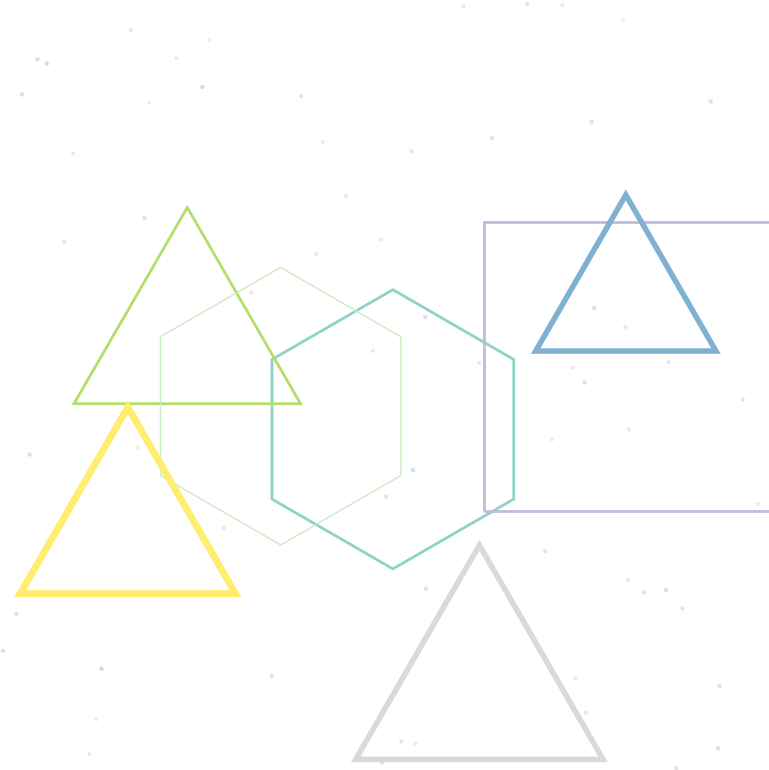[{"shape": "hexagon", "thickness": 1, "radius": 0.91, "center": [0.51, 0.442]}, {"shape": "square", "thickness": 1, "radius": 0.94, "center": [0.816, 0.524]}, {"shape": "triangle", "thickness": 2, "radius": 0.68, "center": [0.813, 0.612]}, {"shape": "triangle", "thickness": 1, "radius": 0.85, "center": [0.243, 0.561]}, {"shape": "triangle", "thickness": 2, "radius": 0.93, "center": [0.623, 0.106]}, {"shape": "hexagon", "thickness": 0.5, "radius": 0.9, "center": [0.364, 0.473]}, {"shape": "triangle", "thickness": 2.5, "radius": 0.81, "center": [0.166, 0.31]}]